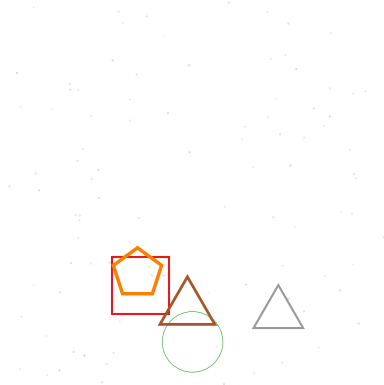[{"shape": "square", "thickness": 1.5, "radius": 0.37, "center": [0.366, 0.258]}, {"shape": "circle", "thickness": 0.5, "radius": 0.39, "center": [0.5, 0.112]}, {"shape": "pentagon", "thickness": 2.5, "radius": 0.33, "center": [0.357, 0.29]}, {"shape": "triangle", "thickness": 2, "radius": 0.41, "center": [0.487, 0.199]}, {"shape": "triangle", "thickness": 1.5, "radius": 0.37, "center": [0.723, 0.185]}]